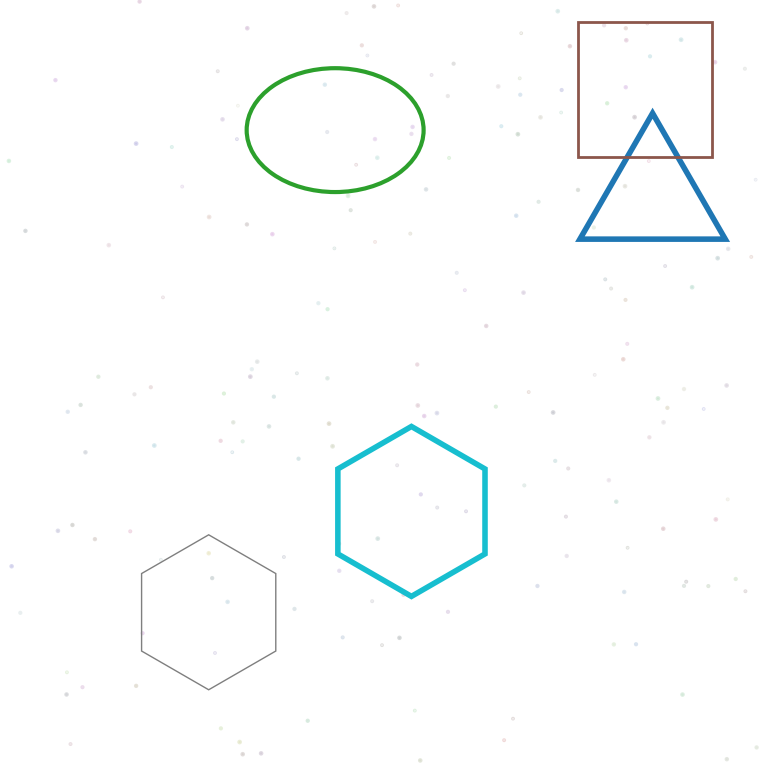[{"shape": "triangle", "thickness": 2, "radius": 0.55, "center": [0.848, 0.744]}, {"shape": "oval", "thickness": 1.5, "radius": 0.57, "center": [0.435, 0.831]}, {"shape": "square", "thickness": 1, "radius": 0.44, "center": [0.838, 0.884]}, {"shape": "hexagon", "thickness": 0.5, "radius": 0.5, "center": [0.271, 0.205]}, {"shape": "hexagon", "thickness": 2, "radius": 0.55, "center": [0.534, 0.336]}]